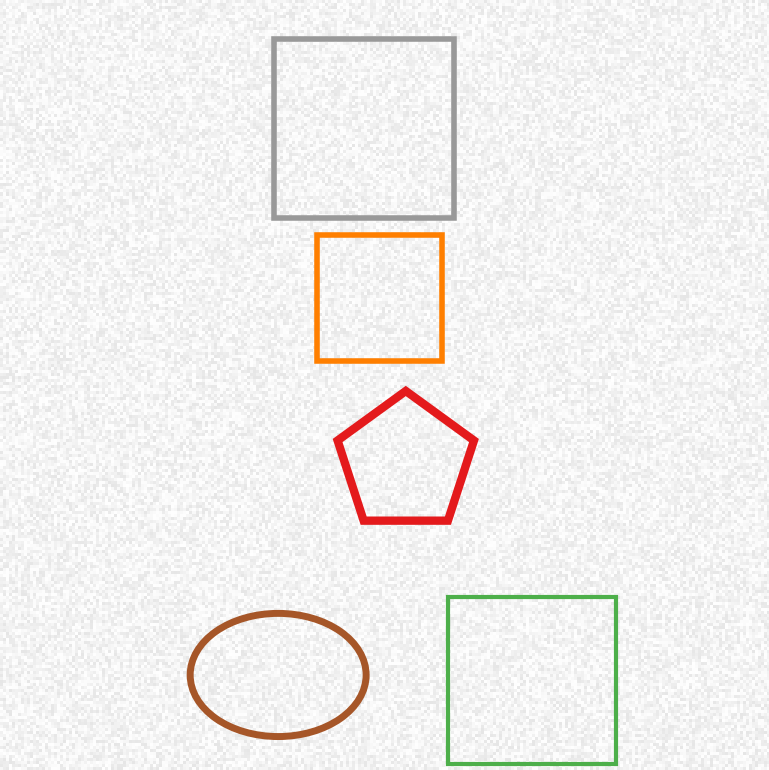[{"shape": "pentagon", "thickness": 3, "radius": 0.47, "center": [0.527, 0.399]}, {"shape": "square", "thickness": 1.5, "radius": 0.54, "center": [0.691, 0.116]}, {"shape": "square", "thickness": 2, "radius": 0.41, "center": [0.493, 0.613]}, {"shape": "oval", "thickness": 2.5, "radius": 0.57, "center": [0.361, 0.123]}, {"shape": "square", "thickness": 2, "radius": 0.58, "center": [0.473, 0.833]}]